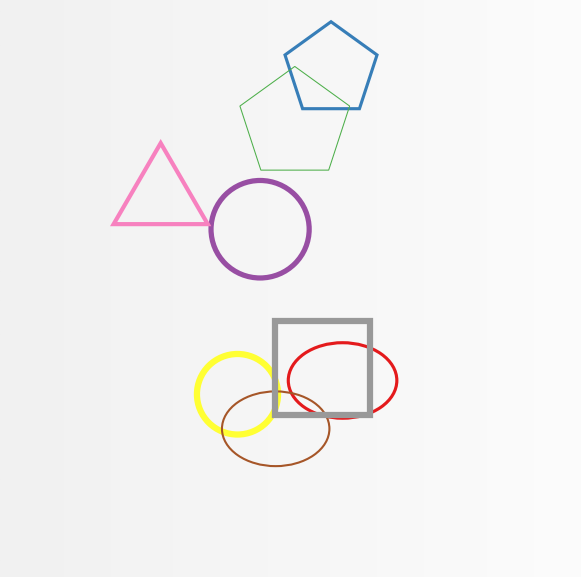[{"shape": "oval", "thickness": 1.5, "radius": 0.47, "center": [0.589, 0.34]}, {"shape": "pentagon", "thickness": 1.5, "radius": 0.42, "center": [0.569, 0.878]}, {"shape": "pentagon", "thickness": 0.5, "radius": 0.5, "center": [0.507, 0.785]}, {"shape": "circle", "thickness": 2.5, "radius": 0.42, "center": [0.447, 0.602]}, {"shape": "circle", "thickness": 3, "radius": 0.35, "center": [0.409, 0.316]}, {"shape": "oval", "thickness": 1, "radius": 0.46, "center": [0.474, 0.257]}, {"shape": "triangle", "thickness": 2, "radius": 0.47, "center": [0.276, 0.658]}, {"shape": "square", "thickness": 3, "radius": 0.41, "center": [0.554, 0.362]}]